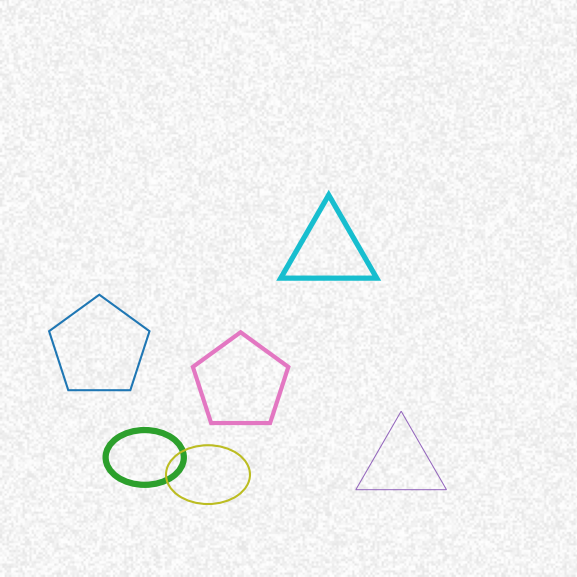[{"shape": "pentagon", "thickness": 1, "radius": 0.46, "center": [0.172, 0.397]}, {"shape": "oval", "thickness": 3, "radius": 0.34, "center": [0.251, 0.207]}, {"shape": "triangle", "thickness": 0.5, "radius": 0.45, "center": [0.695, 0.196]}, {"shape": "pentagon", "thickness": 2, "radius": 0.43, "center": [0.417, 0.337]}, {"shape": "oval", "thickness": 1, "radius": 0.36, "center": [0.36, 0.177]}, {"shape": "triangle", "thickness": 2.5, "radius": 0.48, "center": [0.569, 0.565]}]